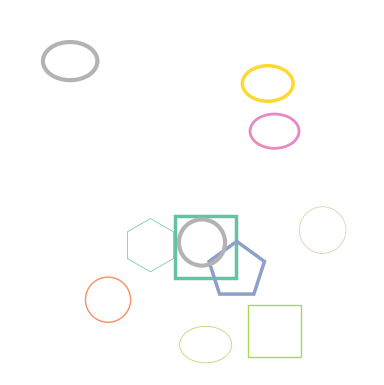[{"shape": "square", "thickness": 2.5, "radius": 0.4, "center": [0.534, 0.358]}, {"shape": "hexagon", "thickness": 0.5, "radius": 0.35, "center": [0.391, 0.363]}, {"shape": "circle", "thickness": 1, "radius": 0.29, "center": [0.281, 0.222]}, {"shape": "pentagon", "thickness": 2.5, "radius": 0.38, "center": [0.615, 0.297]}, {"shape": "oval", "thickness": 2, "radius": 0.32, "center": [0.713, 0.659]}, {"shape": "square", "thickness": 1, "radius": 0.34, "center": [0.713, 0.139]}, {"shape": "oval", "thickness": 0.5, "radius": 0.34, "center": [0.534, 0.105]}, {"shape": "oval", "thickness": 2.5, "radius": 0.33, "center": [0.695, 0.783]}, {"shape": "circle", "thickness": 0.5, "radius": 0.3, "center": [0.838, 0.402]}, {"shape": "oval", "thickness": 3, "radius": 0.35, "center": [0.182, 0.841]}, {"shape": "circle", "thickness": 3, "radius": 0.3, "center": [0.525, 0.37]}]